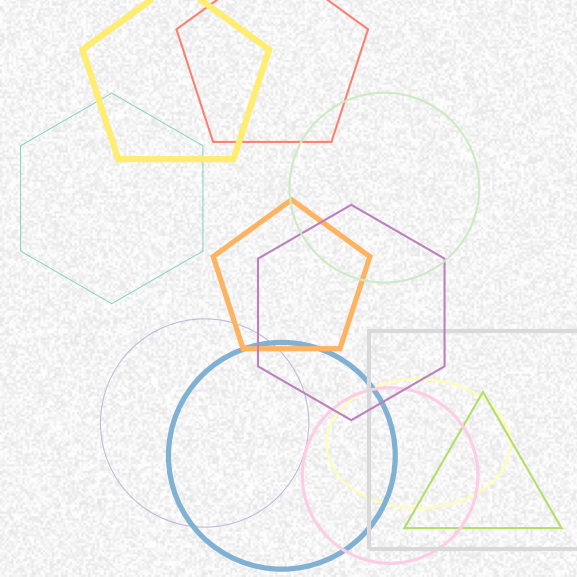[{"shape": "hexagon", "thickness": 0.5, "radius": 0.91, "center": [0.193, 0.656]}, {"shape": "oval", "thickness": 1, "radius": 0.8, "center": [0.725, 0.231]}, {"shape": "circle", "thickness": 0.5, "radius": 0.9, "center": [0.354, 0.267]}, {"shape": "pentagon", "thickness": 1, "radius": 0.87, "center": [0.471, 0.894]}, {"shape": "circle", "thickness": 2.5, "radius": 0.98, "center": [0.488, 0.21]}, {"shape": "pentagon", "thickness": 2.5, "radius": 0.71, "center": [0.505, 0.511]}, {"shape": "triangle", "thickness": 1, "radius": 0.79, "center": [0.836, 0.163]}, {"shape": "circle", "thickness": 1.5, "radius": 0.76, "center": [0.676, 0.176]}, {"shape": "square", "thickness": 2, "radius": 0.94, "center": [0.829, 0.238]}, {"shape": "hexagon", "thickness": 1, "radius": 0.93, "center": [0.608, 0.458]}, {"shape": "circle", "thickness": 1, "radius": 0.82, "center": [0.666, 0.674]}, {"shape": "pentagon", "thickness": 3, "radius": 0.85, "center": [0.304, 0.861]}]